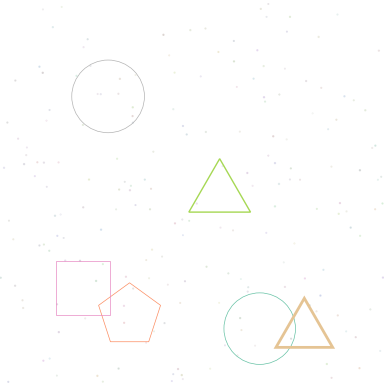[{"shape": "circle", "thickness": 0.5, "radius": 0.46, "center": [0.675, 0.146]}, {"shape": "pentagon", "thickness": 0.5, "radius": 0.42, "center": [0.337, 0.181]}, {"shape": "square", "thickness": 0.5, "radius": 0.35, "center": [0.215, 0.253]}, {"shape": "triangle", "thickness": 1, "radius": 0.46, "center": [0.571, 0.495]}, {"shape": "triangle", "thickness": 2, "radius": 0.43, "center": [0.79, 0.14]}, {"shape": "circle", "thickness": 0.5, "radius": 0.47, "center": [0.281, 0.75]}]